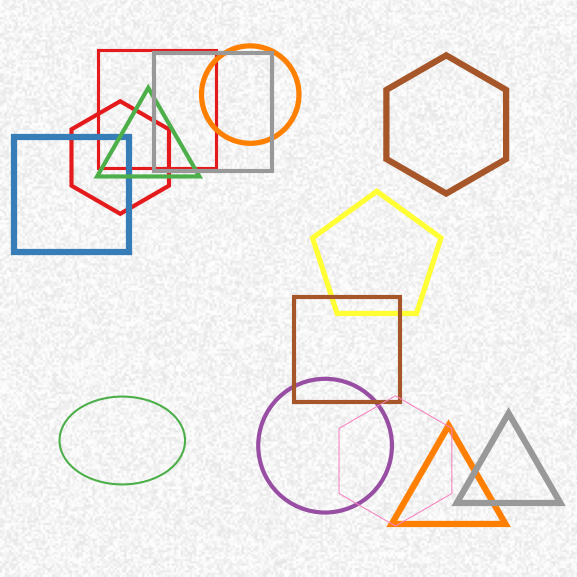[{"shape": "square", "thickness": 1.5, "radius": 0.51, "center": [0.272, 0.811]}, {"shape": "hexagon", "thickness": 2, "radius": 0.49, "center": [0.208, 0.726]}, {"shape": "square", "thickness": 3, "radius": 0.5, "center": [0.124, 0.662]}, {"shape": "triangle", "thickness": 2, "radius": 0.51, "center": [0.257, 0.745]}, {"shape": "oval", "thickness": 1, "radius": 0.54, "center": [0.212, 0.236]}, {"shape": "circle", "thickness": 2, "radius": 0.58, "center": [0.563, 0.227]}, {"shape": "circle", "thickness": 2.5, "radius": 0.42, "center": [0.433, 0.835]}, {"shape": "triangle", "thickness": 3, "radius": 0.57, "center": [0.777, 0.149]}, {"shape": "pentagon", "thickness": 2.5, "radius": 0.58, "center": [0.652, 0.551]}, {"shape": "square", "thickness": 2, "radius": 0.46, "center": [0.601, 0.394]}, {"shape": "hexagon", "thickness": 3, "radius": 0.6, "center": [0.773, 0.784]}, {"shape": "hexagon", "thickness": 0.5, "radius": 0.56, "center": [0.685, 0.201]}, {"shape": "square", "thickness": 2, "radius": 0.51, "center": [0.369, 0.805]}, {"shape": "triangle", "thickness": 3, "radius": 0.52, "center": [0.881, 0.18]}]